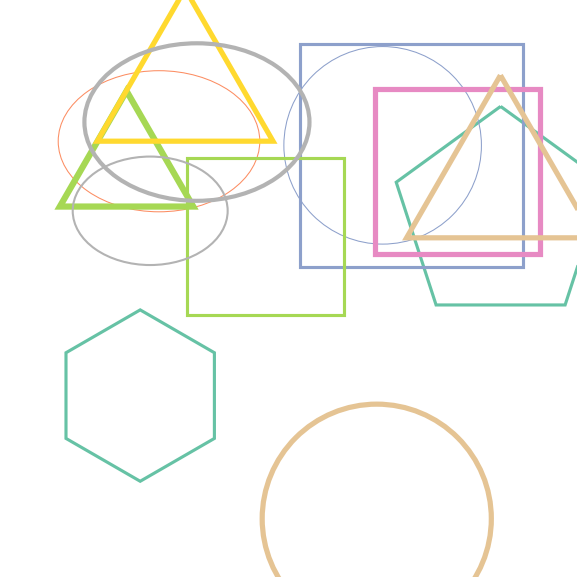[{"shape": "pentagon", "thickness": 1.5, "radius": 0.95, "center": [0.867, 0.625]}, {"shape": "hexagon", "thickness": 1.5, "radius": 0.74, "center": [0.243, 0.314]}, {"shape": "oval", "thickness": 0.5, "radius": 0.87, "center": [0.275, 0.755]}, {"shape": "square", "thickness": 1.5, "radius": 0.97, "center": [0.713, 0.73]}, {"shape": "circle", "thickness": 0.5, "radius": 0.86, "center": [0.663, 0.747]}, {"shape": "square", "thickness": 2.5, "radius": 0.71, "center": [0.793, 0.702]}, {"shape": "triangle", "thickness": 3, "radius": 0.67, "center": [0.219, 0.708]}, {"shape": "square", "thickness": 1.5, "radius": 0.68, "center": [0.46, 0.59]}, {"shape": "triangle", "thickness": 2.5, "radius": 0.88, "center": [0.321, 0.842]}, {"shape": "circle", "thickness": 2.5, "radius": 0.99, "center": [0.652, 0.101]}, {"shape": "triangle", "thickness": 2.5, "radius": 0.94, "center": [0.867, 0.681]}, {"shape": "oval", "thickness": 2, "radius": 0.97, "center": [0.341, 0.788]}, {"shape": "oval", "thickness": 1, "radius": 0.67, "center": [0.26, 0.634]}]